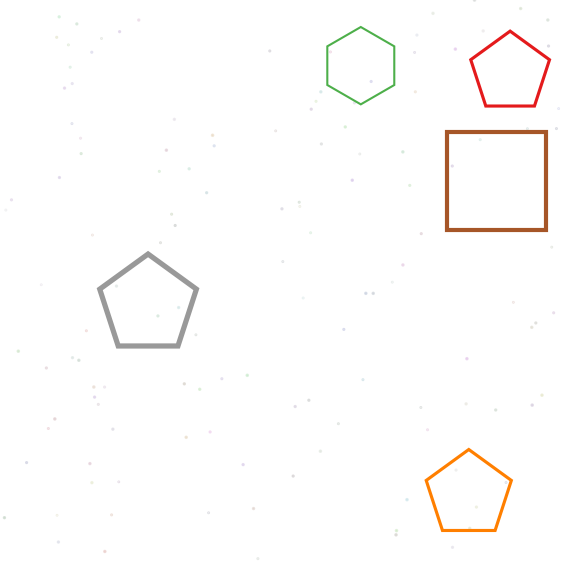[{"shape": "pentagon", "thickness": 1.5, "radius": 0.36, "center": [0.883, 0.874]}, {"shape": "hexagon", "thickness": 1, "radius": 0.33, "center": [0.625, 0.885]}, {"shape": "pentagon", "thickness": 1.5, "radius": 0.39, "center": [0.812, 0.143]}, {"shape": "square", "thickness": 2, "radius": 0.43, "center": [0.86, 0.686]}, {"shape": "pentagon", "thickness": 2.5, "radius": 0.44, "center": [0.256, 0.471]}]